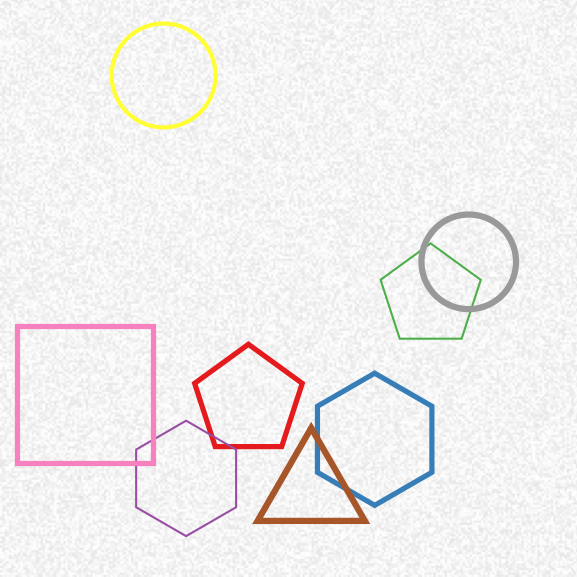[{"shape": "pentagon", "thickness": 2.5, "radius": 0.49, "center": [0.43, 0.305]}, {"shape": "hexagon", "thickness": 2.5, "radius": 0.57, "center": [0.649, 0.238]}, {"shape": "pentagon", "thickness": 1, "radius": 0.46, "center": [0.746, 0.486]}, {"shape": "hexagon", "thickness": 1, "radius": 0.5, "center": [0.322, 0.171]}, {"shape": "circle", "thickness": 2, "radius": 0.45, "center": [0.283, 0.868]}, {"shape": "triangle", "thickness": 3, "radius": 0.54, "center": [0.539, 0.151]}, {"shape": "square", "thickness": 2.5, "radius": 0.59, "center": [0.147, 0.316]}, {"shape": "circle", "thickness": 3, "radius": 0.41, "center": [0.812, 0.546]}]